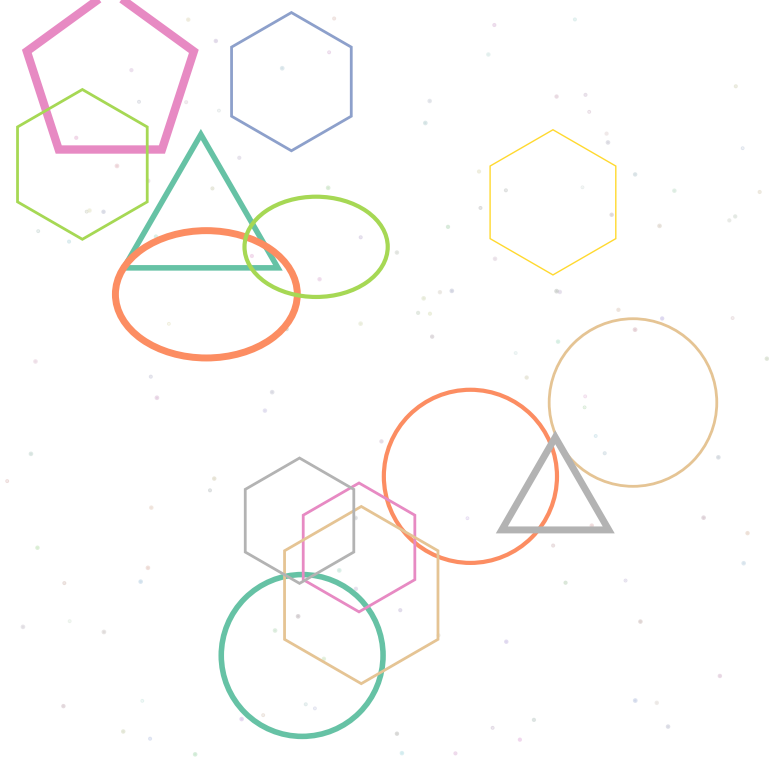[{"shape": "circle", "thickness": 2, "radius": 0.53, "center": [0.392, 0.149]}, {"shape": "triangle", "thickness": 2, "radius": 0.58, "center": [0.261, 0.71]}, {"shape": "circle", "thickness": 1.5, "radius": 0.56, "center": [0.611, 0.381]}, {"shape": "oval", "thickness": 2.5, "radius": 0.59, "center": [0.268, 0.618]}, {"shape": "hexagon", "thickness": 1, "radius": 0.45, "center": [0.378, 0.894]}, {"shape": "hexagon", "thickness": 1, "radius": 0.42, "center": [0.466, 0.289]}, {"shape": "pentagon", "thickness": 3, "radius": 0.57, "center": [0.143, 0.898]}, {"shape": "hexagon", "thickness": 1, "radius": 0.49, "center": [0.107, 0.786]}, {"shape": "oval", "thickness": 1.5, "radius": 0.47, "center": [0.411, 0.679]}, {"shape": "hexagon", "thickness": 0.5, "radius": 0.47, "center": [0.718, 0.737]}, {"shape": "circle", "thickness": 1, "radius": 0.54, "center": [0.822, 0.477]}, {"shape": "hexagon", "thickness": 1, "radius": 0.58, "center": [0.469, 0.227]}, {"shape": "triangle", "thickness": 2.5, "radius": 0.4, "center": [0.721, 0.352]}, {"shape": "hexagon", "thickness": 1, "radius": 0.41, "center": [0.389, 0.324]}]